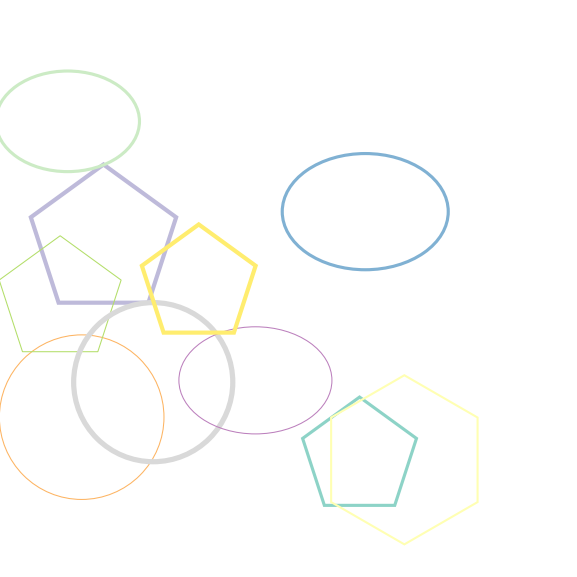[{"shape": "pentagon", "thickness": 1.5, "radius": 0.52, "center": [0.623, 0.208]}, {"shape": "hexagon", "thickness": 1, "radius": 0.73, "center": [0.7, 0.203]}, {"shape": "pentagon", "thickness": 2, "radius": 0.66, "center": [0.179, 0.582]}, {"shape": "oval", "thickness": 1.5, "radius": 0.72, "center": [0.632, 0.633]}, {"shape": "circle", "thickness": 0.5, "radius": 0.71, "center": [0.141, 0.277]}, {"shape": "pentagon", "thickness": 0.5, "radius": 0.55, "center": [0.104, 0.48]}, {"shape": "circle", "thickness": 2.5, "radius": 0.69, "center": [0.265, 0.337]}, {"shape": "oval", "thickness": 0.5, "radius": 0.66, "center": [0.442, 0.341]}, {"shape": "oval", "thickness": 1.5, "radius": 0.62, "center": [0.117, 0.789]}, {"shape": "pentagon", "thickness": 2, "radius": 0.52, "center": [0.344, 0.507]}]